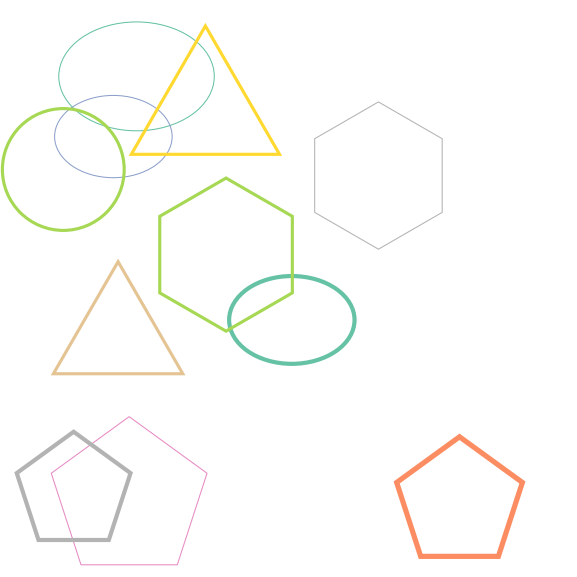[{"shape": "oval", "thickness": 0.5, "radius": 0.67, "center": [0.236, 0.867]}, {"shape": "oval", "thickness": 2, "radius": 0.54, "center": [0.505, 0.445]}, {"shape": "pentagon", "thickness": 2.5, "radius": 0.57, "center": [0.796, 0.128]}, {"shape": "oval", "thickness": 0.5, "radius": 0.51, "center": [0.196, 0.763]}, {"shape": "pentagon", "thickness": 0.5, "radius": 0.71, "center": [0.224, 0.136]}, {"shape": "hexagon", "thickness": 1.5, "radius": 0.66, "center": [0.391, 0.558]}, {"shape": "circle", "thickness": 1.5, "radius": 0.53, "center": [0.11, 0.706]}, {"shape": "triangle", "thickness": 1.5, "radius": 0.74, "center": [0.356, 0.806]}, {"shape": "triangle", "thickness": 1.5, "radius": 0.65, "center": [0.204, 0.417]}, {"shape": "pentagon", "thickness": 2, "radius": 0.52, "center": [0.128, 0.148]}, {"shape": "hexagon", "thickness": 0.5, "radius": 0.64, "center": [0.655, 0.695]}]